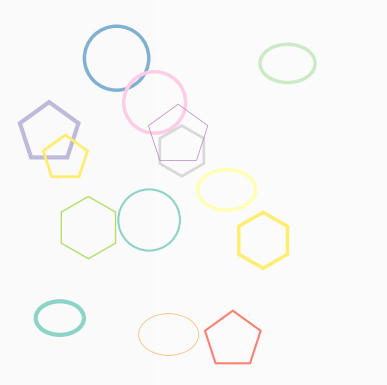[{"shape": "circle", "thickness": 1.5, "radius": 0.4, "center": [0.385, 0.429]}, {"shape": "oval", "thickness": 3, "radius": 0.31, "center": [0.154, 0.174]}, {"shape": "oval", "thickness": 2.5, "radius": 0.37, "center": [0.585, 0.507]}, {"shape": "pentagon", "thickness": 3, "radius": 0.4, "center": [0.127, 0.655]}, {"shape": "pentagon", "thickness": 1.5, "radius": 0.38, "center": [0.601, 0.117]}, {"shape": "circle", "thickness": 2.5, "radius": 0.42, "center": [0.301, 0.849]}, {"shape": "oval", "thickness": 0.5, "radius": 0.39, "center": [0.435, 0.131]}, {"shape": "hexagon", "thickness": 1, "radius": 0.4, "center": [0.228, 0.409]}, {"shape": "circle", "thickness": 2.5, "radius": 0.4, "center": [0.399, 0.734]}, {"shape": "hexagon", "thickness": 2, "radius": 0.33, "center": [0.469, 0.608]}, {"shape": "pentagon", "thickness": 0.5, "radius": 0.4, "center": [0.46, 0.649]}, {"shape": "oval", "thickness": 2.5, "radius": 0.36, "center": [0.742, 0.835]}, {"shape": "hexagon", "thickness": 2.5, "radius": 0.36, "center": [0.679, 0.376]}, {"shape": "pentagon", "thickness": 2, "radius": 0.3, "center": [0.169, 0.589]}]